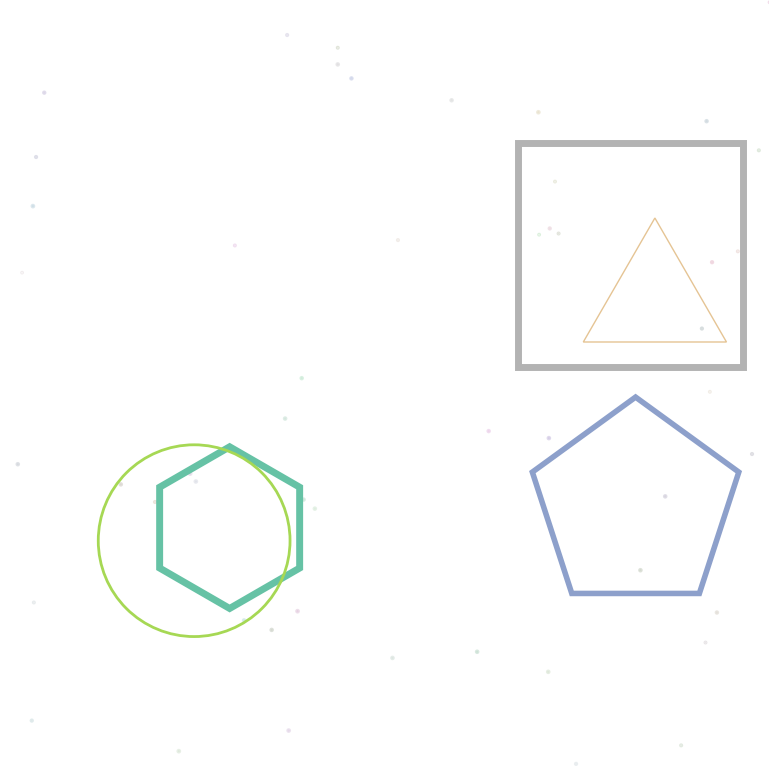[{"shape": "hexagon", "thickness": 2.5, "radius": 0.52, "center": [0.298, 0.315]}, {"shape": "pentagon", "thickness": 2, "radius": 0.7, "center": [0.825, 0.343]}, {"shape": "circle", "thickness": 1, "radius": 0.62, "center": [0.252, 0.298]}, {"shape": "triangle", "thickness": 0.5, "radius": 0.54, "center": [0.851, 0.61]}, {"shape": "square", "thickness": 2.5, "radius": 0.73, "center": [0.819, 0.669]}]